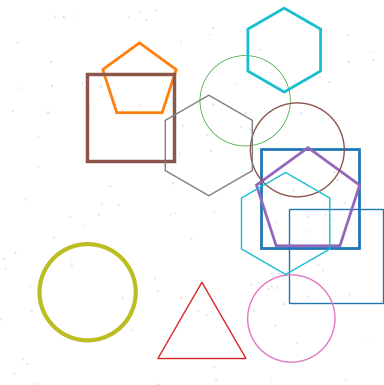[{"shape": "square", "thickness": 2, "radius": 0.64, "center": [0.805, 0.484]}, {"shape": "square", "thickness": 1, "radius": 0.61, "center": [0.872, 0.335]}, {"shape": "pentagon", "thickness": 2, "radius": 0.5, "center": [0.362, 0.788]}, {"shape": "circle", "thickness": 0.5, "radius": 0.59, "center": [0.637, 0.738]}, {"shape": "triangle", "thickness": 1, "radius": 0.66, "center": [0.524, 0.135]}, {"shape": "pentagon", "thickness": 2, "radius": 0.7, "center": [0.8, 0.476]}, {"shape": "circle", "thickness": 1, "radius": 0.61, "center": [0.772, 0.611]}, {"shape": "square", "thickness": 2.5, "radius": 0.56, "center": [0.338, 0.695]}, {"shape": "circle", "thickness": 1, "radius": 0.57, "center": [0.757, 0.173]}, {"shape": "hexagon", "thickness": 1, "radius": 0.65, "center": [0.542, 0.622]}, {"shape": "circle", "thickness": 3, "radius": 0.63, "center": [0.228, 0.241]}, {"shape": "hexagon", "thickness": 1, "radius": 0.66, "center": [0.742, 0.42]}, {"shape": "hexagon", "thickness": 2, "radius": 0.54, "center": [0.738, 0.87]}]